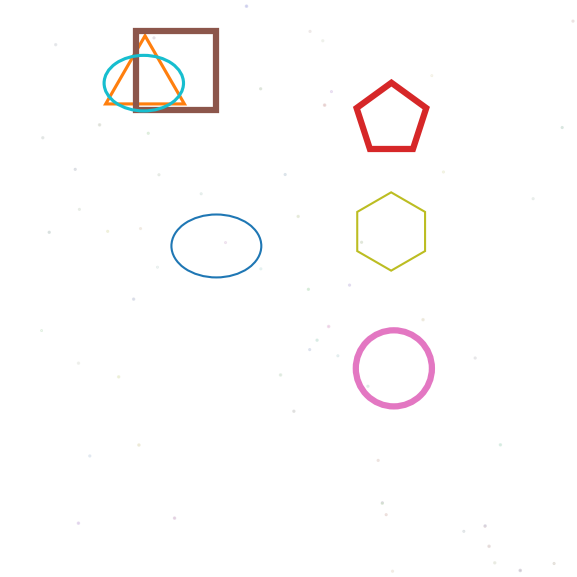[{"shape": "oval", "thickness": 1, "radius": 0.39, "center": [0.375, 0.573]}, {"shape": "triangle", "thickness": 1.5, "radius": 0.39, "center": [0.251, 0.859]}, {"shape": "pentagon", "thickness": 3, "radius": 0.32, "center": [0.678, 0.792]}, {"shape": "square", "thickness": 3, "radius": 0.35, "center": [0.304, 0.877]}, {"shape": "circle", "thickness": 3, "radius": 0.33, "center": [0.682, 0.361]}, {"shape": "hexagon", "thickness": 1, "radius": 0.34, "center": [0.677, 0.598]}, {"shape": "oval", "thickness": 1.5, "radius": 0.34, "center": [0.249, 0.855]}]